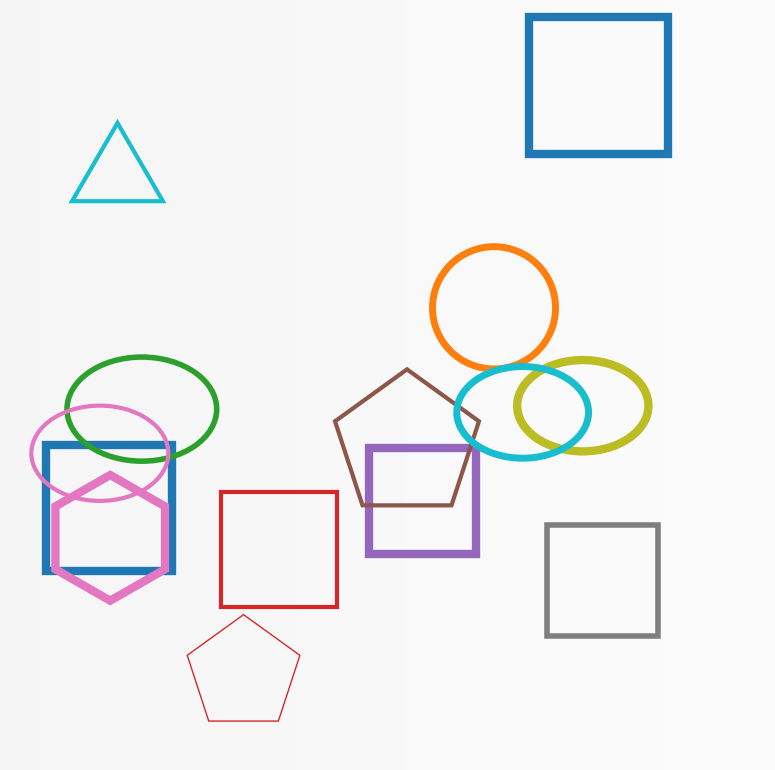[{"shape": "square", "thickness": 3, "radius": 0.41, "center": [0.141, 0.34]}, {"shape": "square", "thickness": 3, "radius": 0.45, "center": [0.773, 0.889]}, {"shape": "circle", "thickness": 2.5, "radius": 0.4, "center": [0.637, 0.6]}, {"shape": "oval", "thickness": 2, "radius": 0.48, "center": [0.183, 0.469]}, {"shape": "square", "thickness": 1.5, "radius": 0.37, "center": [0.36, 0.287]}, {"shape": "pentagon", "thickness": 0.5, "radius": 0.38, "center": [0.314, 0.125]}, {"shape": "square", "thickness": 3, "radius": 0.34, "center": [0.545, 0.349]}, {"shape": "pentagon", "thickness": 1.5, "radius": 0.49, "center": [0.525, 0.423]}, {"shape": "oval", "thickness": 1.5, "radius": 0.44, "center": [0.129, 0.411]}, {"shape": "hexagon", "thickness": 3, "radius": 0.41, "center": [0.142, 0.302]}, {"shape": "square", "thickness": 2, "radius": 0.36, "center": [0.777, 0.246]}, {"shape": "oval", "thickness": 3, "radius": 0.42, "center": [0.752, 0.473]}, {"shape": "triangle", "thickness": 1.5, "radius": 0.34, "center": [0.152, 0.773]}, {"shape": "oval", "thickness": 2.5, "radius": 0.43, "center": [0.674, 0.464]}]